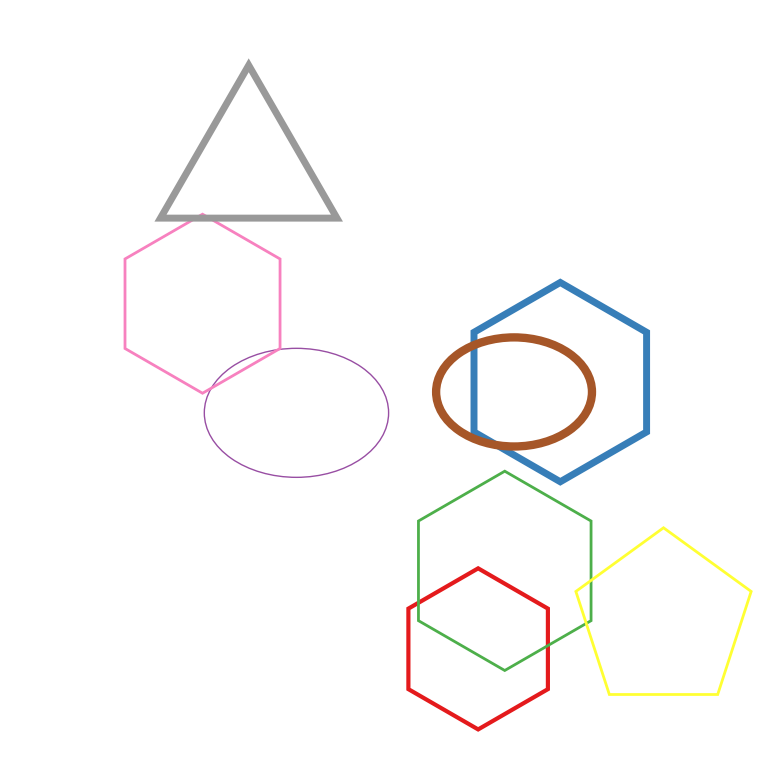[{"shape": "hexagon", "thickness": 1.5, "radius": 0.52, "center": [0.621, 0.157]}, {"shape": "hexagon", "thickness": 2.5, "radius": 0.65, "center": [0.728, 0.504]}, {"shape": "hexagon", "thickness": 1, "radius": 0.65, "center": [0.656, 0.259]}, {"shape": "oval", "thickness": 0.5, "radius": 0.6, "center": [0.385, 0.464]}, {"shape": "pentagon", "thickness": 1, "radius": 0.6, "center": [0.862, 0.195]}, {"shape": "oval", "thickness": 3, "radius": 0.51, "center": [0.668, 0.491]}, {"shape": "hexagon", "thickness": 1, "radius": 0.58, "center": [0.263, 0.606]}, {"shape": "triangle", "thickness": 2.5, "radius": 0.66, "center": [0.323, 0.783]}]